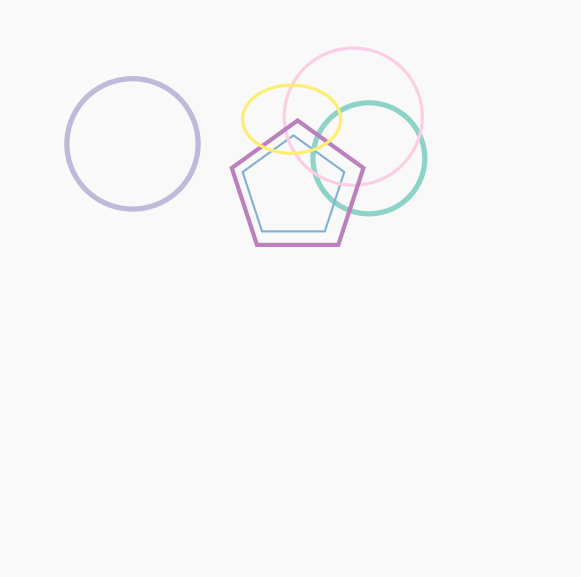[{"shape": "circle", "thickness": 2.5, "radius": 0.48, "center": [0.635, 0.725]}, {"shape": "circle", "thickness": 2.5, "radius": 0.56, "center": [0.228, 0.75]}, {"shape": "pentagon", "thickness": 1, "radius": 0.46, "center": [0.505, 0.673]}, {"shape": "circle", "thickness": 1.5, "radius": 0.59, "center": [0.608, 0.797]}, {"shape": "pentagon", "thickness": 2, "radius": 0.6, "center": [0.512, 0.671]}, {"shape": "oval", "thickness": 1.5, "radius": 0.42, "center": [0.502, 0.793]}]